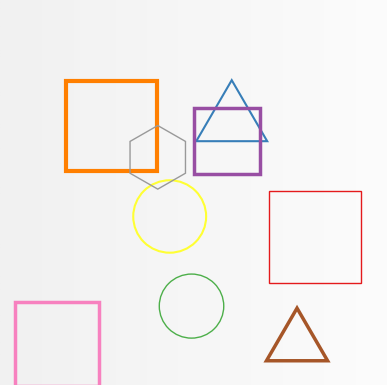[{"shape": "square", "thickness": 1, "radius": 0.59, "center": [0.813, 0.385]}, {"shape": "triangle", "thickness": 1.5, "radius": 0.53, "center": [0.598, 0.686]}, {"shape": "circle", "thickness": 1, "radius": 0.42, "center": [0.494, 0.205]}, {"shape": "square", "thickness": 2.5, "radius": 0.43, "center": [0.585, 0.635]}, {"shape": "square", "thickness": 3, "radius": 0.59, "center": [0.288, 0.673]}, {"shape": "circle", "thickness": 1.5, "radius": 0.47, "center": [0.438, 0.438]}, {"shape": "triangle", "thickness": 2.5, "radius": 0.46, "center": [0.767, 0.108]}, {"shape": "square", "thickness": 2.5, "radius": 0.54, "center": [0.148, 0.107]}, {"shape": "hexagon", "thickness": 1, "radius": 0.41, "center": [0.407, 0.591]}]